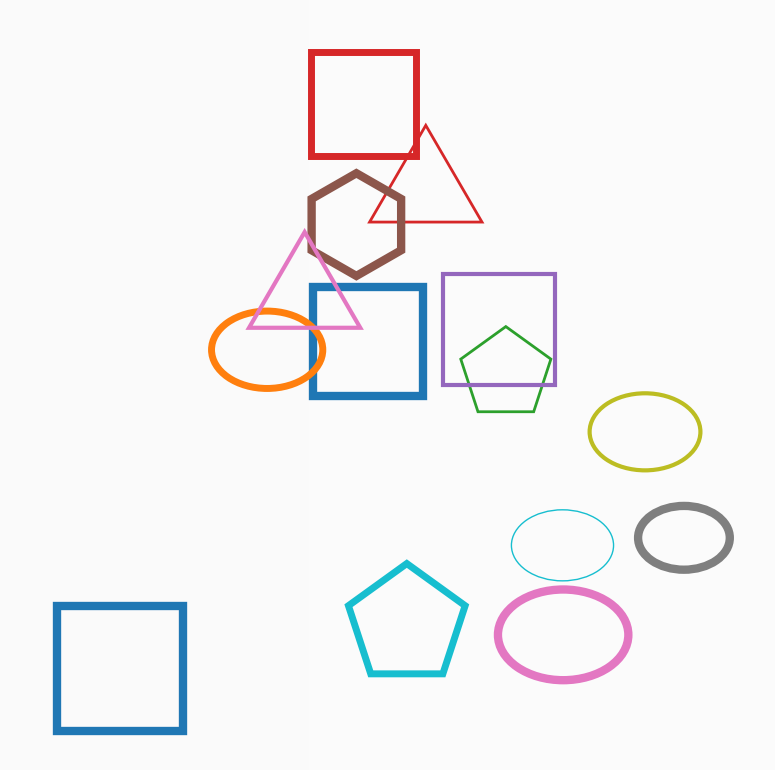[{"shape": "square", "thickness": 3, "radius": 0.35, "center": [0.475, 0.557]}, {"shape": "square", "thickness": 3, "radius": 0.41, "center": [0.155, 0.132]}, {"shape": "oval", "thickness": 2.5, "radius": 0.36, "center": [0.345, 0.546]}, {"shape": "pentagon", "thickness": 1, "radius": 0.31, "center": [0.653, 0.515]}, {"shape": "triangle", "thickness": 1, "radius": 0.42, "center": [0.549, 0.753]}, {"shape": "square", "thickness": 2.5, "radius": 0.34, "center": [0.469, 0.865]}, {"shape": "square", "thickness": 1.5, "radius": 0.36, "center": [0.644, 0.572]}, {"shape": "hexagon", "thickness": 3, "radius": 0.33, "center": [0.46, 0.708]}, {"shape": "oval", "thickness": 3, "radius": 0.42, "center": [0.727, 0.176]}, {"shape": "triangle", "thickness": 1.5, "radius": 0.41, "center": [0.393, 0.616]}, {"shape": "oval", "thickness": 3, "radius": 0.3, "center": [0.883, 0.302]}, {"shape": "oval", "thickness": 1.5, "radius": 0.36, "center": [0.832, 0.439]}, {"shape": "oval", "thickness": 0.5, "radius": 0.33, "center": [0.726, 0.292]}, {"shape": "pentagon", "thickness": 2.5, "radius": 0.4, "center": [0.525, 0.189]}]